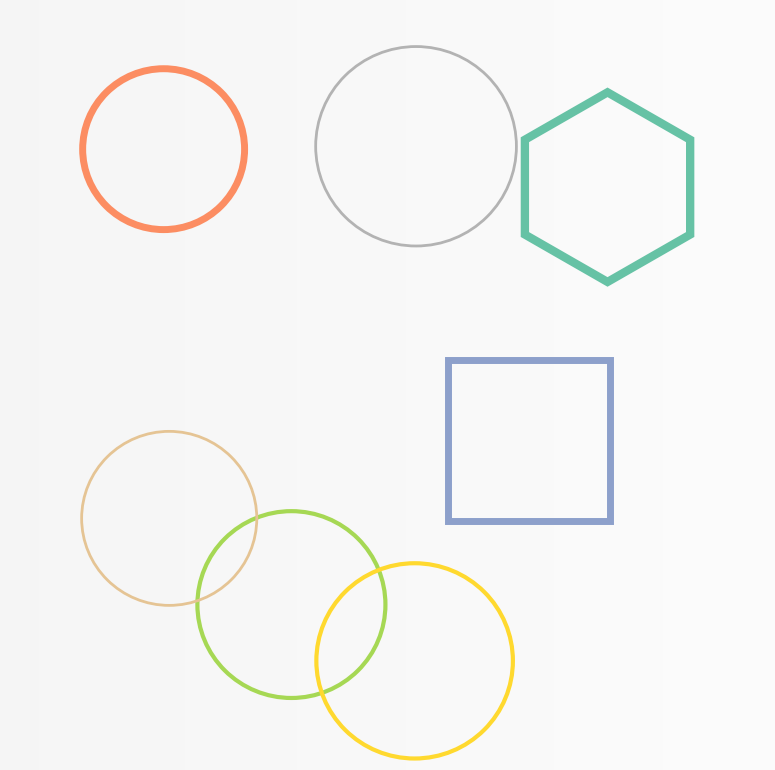[{"shape": "hexagon", "thickness": 3, "radius": 0.62, "center": [0.784, 0.757]}, {"shape": "circle", "thickness": 2.5, "radius": 0.52, "center": [0.211, 0.806]}, {"shape": "square", "thickness": 2.5, "radius": 0.52, "center": [0.682, 0.428]}, {"shape": "circle", "thickness": 1.5, "radius": 0.61, "center": [0.376, 0.215]}, {"shape": "circle", "thickness": 1.5, "radius": 0.63, "center": [0.535, 0.142]}, {"shape": "circle", "thickness": 1, "radius": 0.56, "center": [0.218, 0.327]}, {"shape": "circle", "thickness": 1, "radius": 0.65, "center": [0.537, 0.81]}]